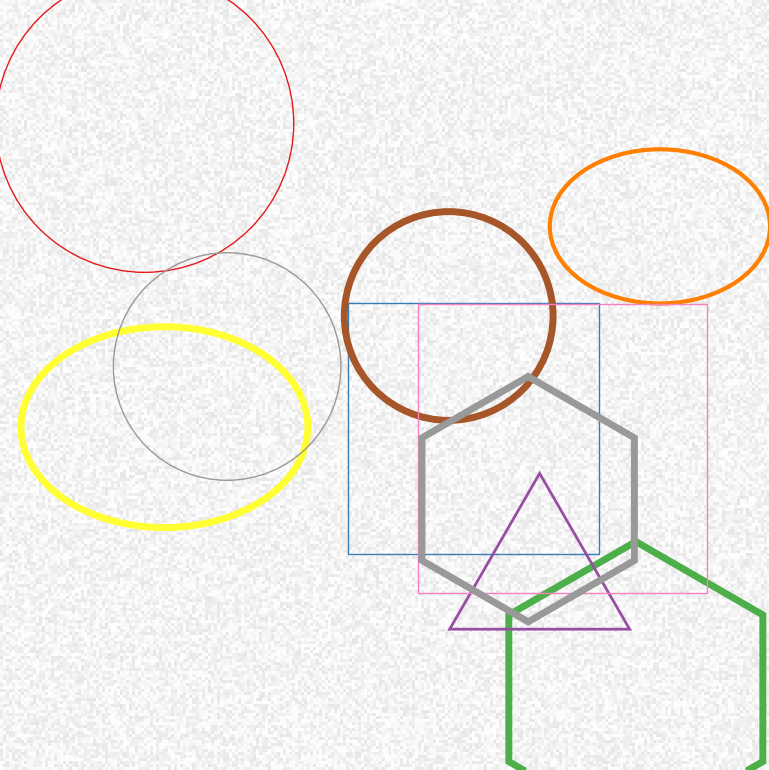[{"shape": "circle", "thickness": 0.5, "radius": 0.97, "center": [0.188, 0.84]}, {"shape": "square", "thickness": 0.5, "radius": 0.81, "center": [0.615, 0.443]}, {"shape": "hexagon", "thickness": 2.5, "radius": 0.95, "center": [0.826, 0.106]}, {"shape": "triangle", "thickness": 1, "radius": 0.67, "center": [0.701, 0.25]}, {"shape": "oval", "thickness": 1.5, "radius": 0.72, "center": [0.857, 0.706]}, {"shape": "oval", "thickness": 2.5, "radius": 0.93, "center": [0.214, 0.445]}, {"shape": "circle", "thickness": 2.5, "radius": 0.68, "center": [0.583, 0.59]}, {"shape": "square", "thickness": 0.5, "radius": 0.94, "center": [0.73, 0.417]}, {"shape": "hexagon", "thickness": 2.5, "radius": 0.8, "center": [0.686, 0.352]}, {"shape": "circle", "thickness": 0.5, "radius": 0.74, "center": [0.295, 0.524]}]